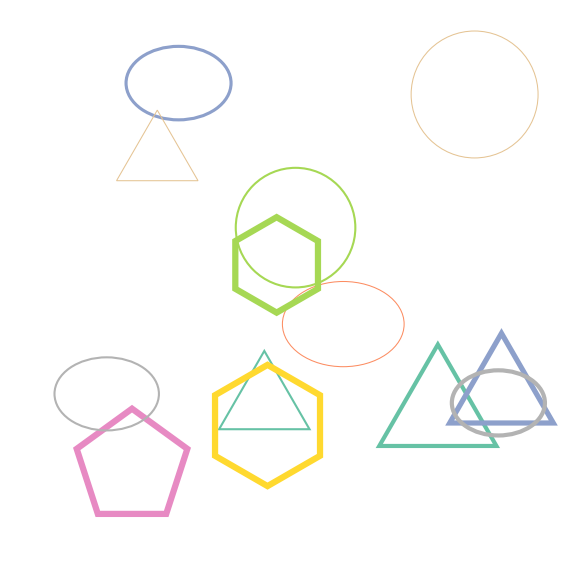[{"shape": "triangle", "thickness": 2, "radius": 0.59, "center": [0.758, 0.285]}, {"shape": "triangle", "thickness": 1, "radius": 0.45, "center": [0.458, 0.301]}, {"shape": "oval", "thickness": 0.5, "radius": 0.53, "center": [0.594, 0.438]}, {"shape": "triangle", "thickness": 2.5, "radius": 0.52, "center": [0.868, 0.318]}, {"shape": "oval", "thickness": 1.5, "radius": 0.45, "center": [0.309, 0.855]}, {"shape": "pentagon", "thickness": 3, "radius": 0.5, "center": [0.229, 0.191]}, {"shape": "hexagon", "thickness": 3, "radius": 0.41, "center": [0.479, 0.54]}, {"shape": "circle", "thickness": 1, "radius": 0.52, "center": [0.512, 0.605]}, {"shape": "hexagon", "thickness": 3, "radius": 0.52, "center": [0.463, 0.262]}, {"shape": "circle", "thickness": 0.5, "radius": 0.55, "center": [0.822, 0.836]}, {"shape": "triangle", "thickness": 0.5, "radius": 0.41, "center": [0.272, 0.727]}, {"shape": "oval", "thickness": 2, "radius": 0.4, "center": [0.863, 0.301]}, {"shape": "oval", "thickness": 1, "radius": 0.45, "center": [0.185, 0.317]}]